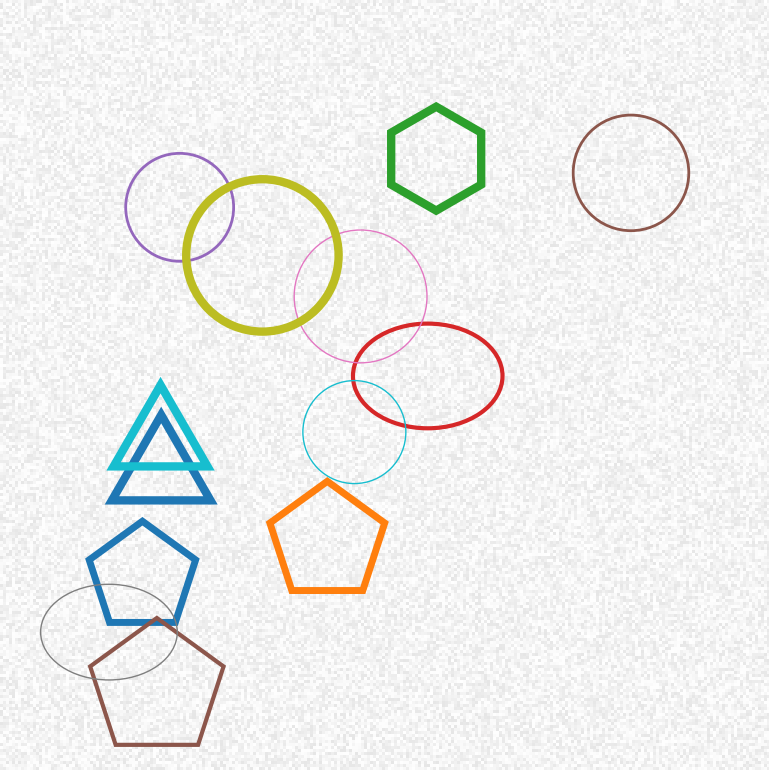[{"shape": "triangle", "thickness": 3, "radius": 0.37, "center": [0.209, 0.387]}, {"shape": "pentagon", "thickness": 2.5, "radius": 0.36, "center": [0.185, 0.25]}, {"shape": "pentagon", "thickness": 2.5, "radius": 0.39, "center": [0.425, 0.297]}, {"shape": "hexagon", "thickness": 3, "radius": 0.34, "center": [0.566, 0.794]}, {"shape": "oval", "thickness": 1.5, "radius": 0.49, "center": [0.556, 0.512]}, {"shape": "circle", "thickness": 1, "radius": 0.35, "center": [0.233, 0.731]}, {"shape": "pentagon", "thickness": 1.5, "radius": 0.46, "center": [0.204, 0.106]}, {"shape": "circle", "thickness": 1, "radius": 0.38, "center": [0.819, 0.775]}, {"shape": "circle", "thickness": 0.5, "radius": 0.43, "center": [0.468, 0.615]}, {"shape": "oval", "thickness": 0.5, "radius": 0.44, "center": [0.142, 0.179]}, {"shape": "circle", "thickness": 3, "radius": 0.49, "center": [0.341, 0.668]}, {"shape": "circle", "thickness": 0.5, "radius": 0.33, "center": [0.46, 0.439]}, {"shape": "triangle", "thickness": 3, "radius": 0.35, "center": [0.209, 0.429]}]